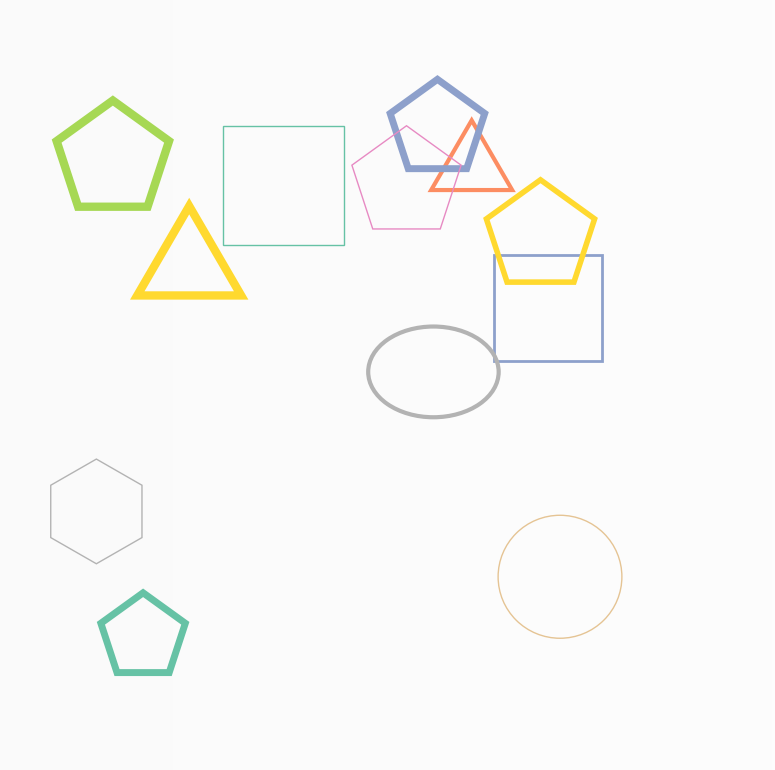[{"shape": "square", "thickness": 0.5, "radius": 0.39, "center": [0.366, 0.759]}, {"shape": "pentagon", "thickness": 2.5, "radius": 0.29, "center": [0.185, 0.173]}, {"shape": "triangle", "thickness": 1.5, "radius": 0.3, "center": [0.609, 0.783]}, {"shape": "pentagon", "thickness": 2.5, "radius": 0.32, "center": [0.564, 0.833]}, {"shape": "square", "thickness": 1, "radius": 0.35, "center": [0.707, 0.6]}, {"shape": "pentagon", "thickness": 0.5, "radius": 0.37, "center": [0.525, 0.763]}, {"shape": "pentagon", "thickness": 3, "radius": 0.38, "center": [0.146, 0.793]}, {"shape": "pentagon", "thickness": 2, "radius": 0.37, "center": [0.697, 0.693]}, {"shape": "triangle", "thickness": 3, "radius": 0.39, "center": [0.244, 0.655]}, {"shape": "circle", "thickness": 0.5, "radius": 0.4, "center": [0.723, 0.251]}, {"shape": "oval", "thickness": 1.5, "radius": 0.42, "center": [0.559, 0.517]}, {"shape": "hexagon", "thickness": 0.5, "radius": 0.34, "center": [0.124, 0.336]}]